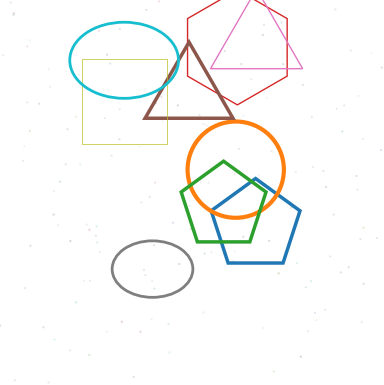[{"shape": "pentagon", "thickness": 2.5, "radius": 0.61, "center": [0.664, 0.415]}, {"shape": "circle", "thickness": 3, "radius": 0.63, "center": [0.612, 0.559]}, {"shape": "pentagon", "thickness": 2.5, "radius": 0.58, "center": [0.581, 0.465]}, {"shape": "hexagon", "thickness": 1, "radius": 0.75, "center": [0.617, 0.877]}, {"shape": "triangle", "thickness": 2.5, "radius": 0.66, "center": [0.491, 0.759]}, {"shape": "triangle", "thickness": 1, "radius": 0.69, "center": [0.666, 0.891]}, {"shape": "oval", "thickness": 2, "radius": 0.52, "center": [0.396, 0.301]}, {"shape": "square", "thickness": 0.5, "radius": 0.55, "center": [0.324, 0.737]}, {"shape": "oval", "thickness": 2, "radius": 0.71, "center": [0.322, 0.843]}]